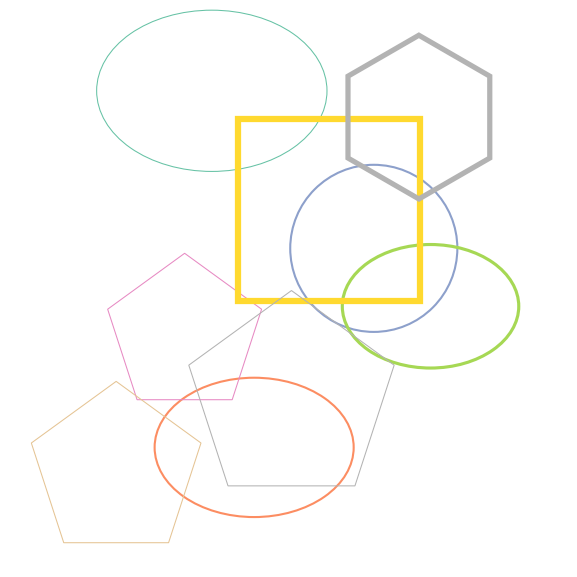[{"shape": "oval", "thickness": 0.5, "radius": 1.0, "center": [0.367, 0.842]}, {"shape": "oval", "thickness": 1, "radius": 0.86, "center": [0.44, 0.224]}, {"shape": "circle", "thickness": 1, "radius": 0.72, "center": [0.647, 0.569]}, {"shape": "pentagon", "thickness": 0.5, "radius": 0.7, "center": [0.32, 0.42]}, {"shape": "oval", "thickness": 1.5, "radius": 0.76, "center": [0.746, 0.469]}, {"shape": "square", "thickness": 3, "radius": 0.78, "center": [0.57, 0.636]}, {"shape": "pentagon", "thickness": 0.5, "radius": 0.77, "center": [0.201, 0.184]}, {"shape": "pentagon", "thickness": 0.5, "radius": 0.93, "center": [0.505, 0.309]}, {"shape": "hexagon", "thickness": 2.5, "radius": 0.71, "center": [0.725, 0.796]}]